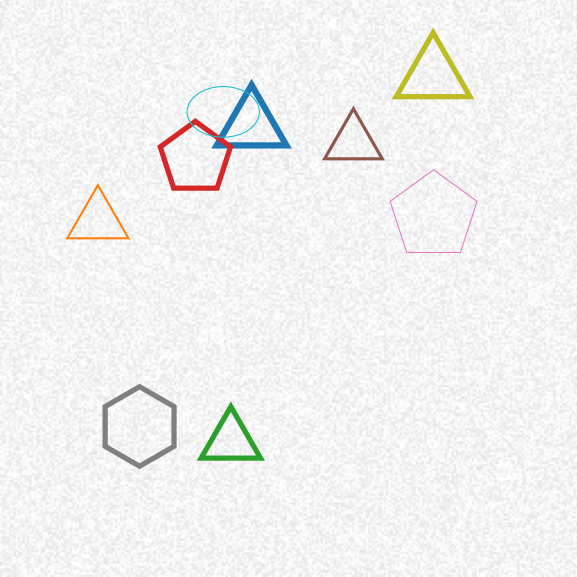[{"shape": "triangle", "thickness": 3, "radius": 0.35, "center": [0.436, 0.782]}, {"shape": "triangle", "thickness": 1, "radius": 0.31, "center": [0.169, 0.617]}, {"shape": "triangle", "thickness": 2.5, "radius": 0.3, "center": [0.4, 0.236]}, {"shape": "pentagon", "thickness": 2.5, "radius": 0.32, "center": [0.338, 0.725]}, {"shape": "triangle", "thickness": 1.5, "radius": 0.29, "center": [0.612, 0.753]}, {"shape": "pentagon", "thickness": 0.5, "radius": 0.4, "center": [0.751, 0.626]}, {"shape": "hexagon", "thickness": 2.5, "radius": 0.34, "center": [0.242, 0.261]}, {"shape": "triangle", "thickness": 2.5, "radius": 0.37, "center": [0.75, 0.869]}, {"shape": "oval", "thickness": 0.5, "radius": 0.31, "center": [0.387, 0.805]}]